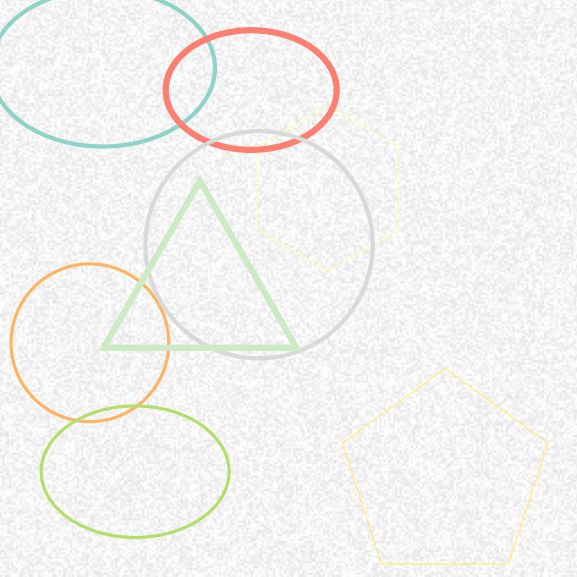[{"shape": "oval", "thickness": 2, "radius": 0.97, "center": [0.178, 0.881]}, {"shape": "hexagon", "thickness": 0.5, "radius": 0.71, "center": [0.568, 0.673]}, {"shape": "oval", "thickness": 3, "radius": 0.74, "center": [0.435, 0.843]}, {"shape": "circle", "thickness": 1.5, "radius": 0.68, "center": [0.156, 0.406]}, {"shape": "oval", "thickness": 1.5, "radius": 0.81, "center": [0.234, 0.182]}, {"shape": "circle", "thickness": 2, "radius": 0.98, "center": [0.449, 0.575]}, {"shape": "triangle", "thickness": 3, "radius": 0.96, "center": [0.346, 0.493]}, {"shape": "pentagon", "thickness": 0.5, "radius": 0.94, "center": [0.771, 0.174]}]